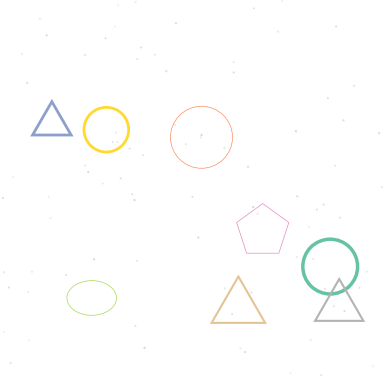[{"shape": "circle", "thickness": 2.5, "radius": 0.36, "center": [0.858, 0.308]}, {"shape": "circle", "thickness": 0.5, "radius": 0.4, "center": [0.523, 0.643]}, {"shape": "triangle", "thickness": 2, "radius": 0.29, "center": [0.135, 0.678]}, {"shape": "pentagon", "thickness": 0.5, "radius": 0.36, "center": [0.682, 0.4]}, {"shape": "oval", "thickness": 0.5, "radius": 0.32, "center": [0.238, 0.226]}, {"shape": "circle", "thickness": 2, "radius": 0.29, "center": [0.276, 0.663]}, {"shape": "triangle", "thickness": 1.5, "radius": 0.4, "center": [0.619, 0.201]}, {"shape": "triangle", "thickness": 1.5, "radius": 0.36, "center": [0.881, 0.203]}]